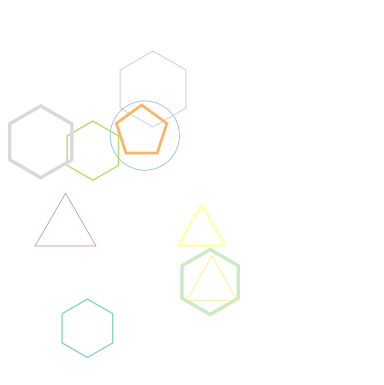[{"shape": "hexagon", "thickness": 1, "radius": 0.38, "center": [0.227, 0.147]}, {"shape": "triangle", "thickness": 2, "radius": 0.35, "center": [0.524, 0.397]}, {"shape": "hexagon", "thickness": 0.5, "radius": 0.49, "center": [0.398, 0.769]}, {"shape": "circle", "thickness": 0.5, "radius": 0.45, "center": [0.376, 0.648]}, {"shape": "pentagon", "thickness": 2, "radius": 0.34, "center": [0.368, 0.658]}, {"shape": "hexagon", "thickness": 1, "radius": 0.38, "center": [0.241, 0.609]}, {"shape": "hexagon", "thickness": 2.5, "radius": 0.47, "center": [0.106, 0.632]}, {"shape": "triangle", "thickness": 0.5, "radius": 0.46, "center": [0.17, 0.407]}, {"shape": "hexagon", "thickness": 2.5, "radius": 0.42, "center": [0.546, 0.268]}, {"shape": "triangle", "thickness": 0.5, "radius": 0.38, "center": [0.55, 0.258]}]